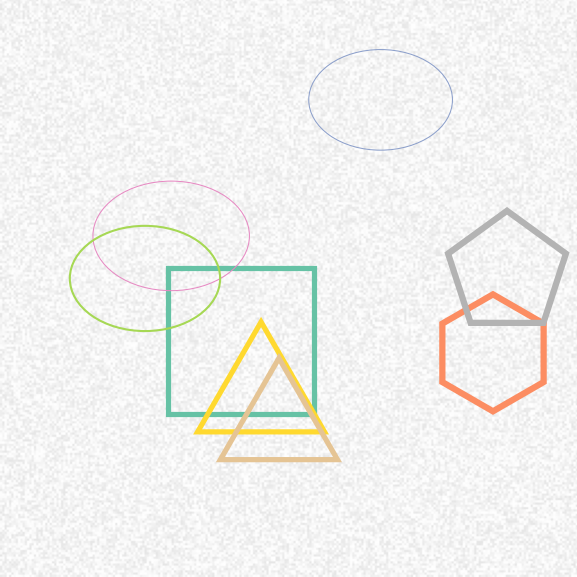[{"shape": "square", "thickness": 2.5, "radius": 0.63, "center": [0.417, 0.408]}, {"shape": "hexagon", "thickness": 3, "radius": 0.51, "center": [0.854, 0.388]}, {"shape": "oval", "thickness": 0.5, "radius": 0.62, "center": [0.659, 0.826]}, {"shape": "oval", "thickness": 0.5, "radius": 0.68, "center": [0.296, 0.591]}, {"shape": "oval", "thickness": 1, "radius": 0.65, "center": [0.251, 0.517]}, {"shape": "triangle", "thickness": 2.5, "radius": 0.63, "center": [0.452, 0.315]}, {"shape": "triangle", "thickness": 2.5, "radius": 0.59, "center": [0.483, 0.262]}, {"shape": "pentagon", "thickness": 3, "radius": 0.54, "center": [0.878, 0.527]}]